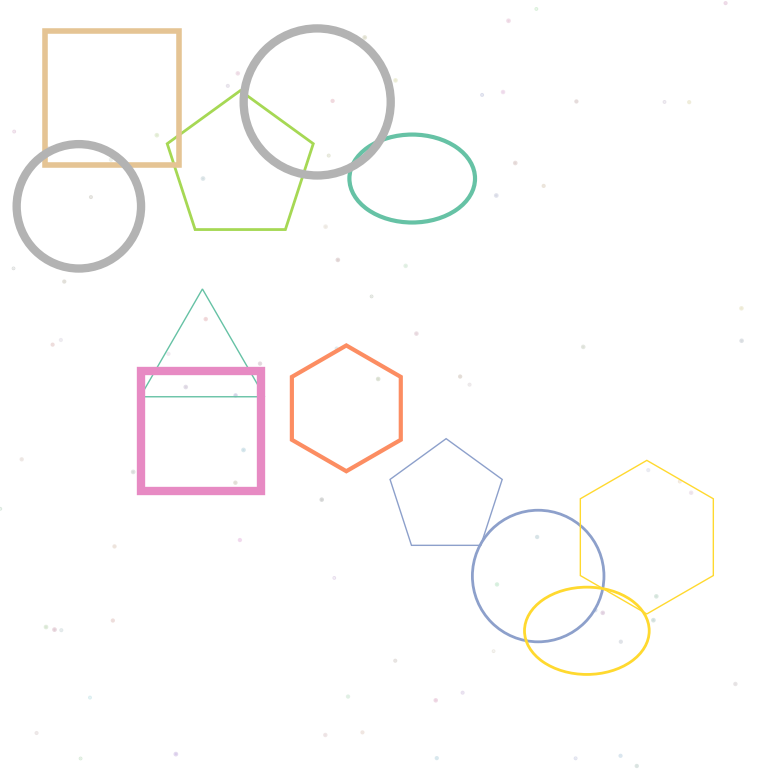[{"shape": "triangle", "thickness": 0.5, "radius": 0.47, "center": [0.263, 0.531]}, {"shape": "oval", "thickness": 1.5, "radius": 0.41, "center": [0.535, 0.768]}, {"shape": "hexagon", "thickness": 1.5, "radius": 0.41, "center": [0.45, 0.47]}, {"shape": "circle", "thickness": 1, "radius": 0.43, "center": [0.699, 0.252]}, {"shape": "pentagon", "thickness": 0.5, "radius": 0.38, "center": [0.579, 0.354]}, {"shape": "square", "thickness": 3, "radius": 0.39, "center": [0.261, 0.44]}, {"shape": "pentagon", "thickness": 1, "radius": 0.5, "center": [0.312, 0.783]}, {"shape": "oval", "thickness": 1, "radius": 0.4, "center": [0.762, 0.181]}, {"shape": "hexagon", "thickness": 0.5, "radius": 0.5, "center": [0.84, 0.302]}, {"shape": "square", "thickness": 2, "radius": 0.43, "center": [0.145, 0.873]}, {"shape": "circle", "thickness": 3, "radius": 0.48, "center": [0.412, 0.868]}, {"shape": "circle", "thickness": 3, "radius": 0.4, "center": [0.102, 0.732]}]